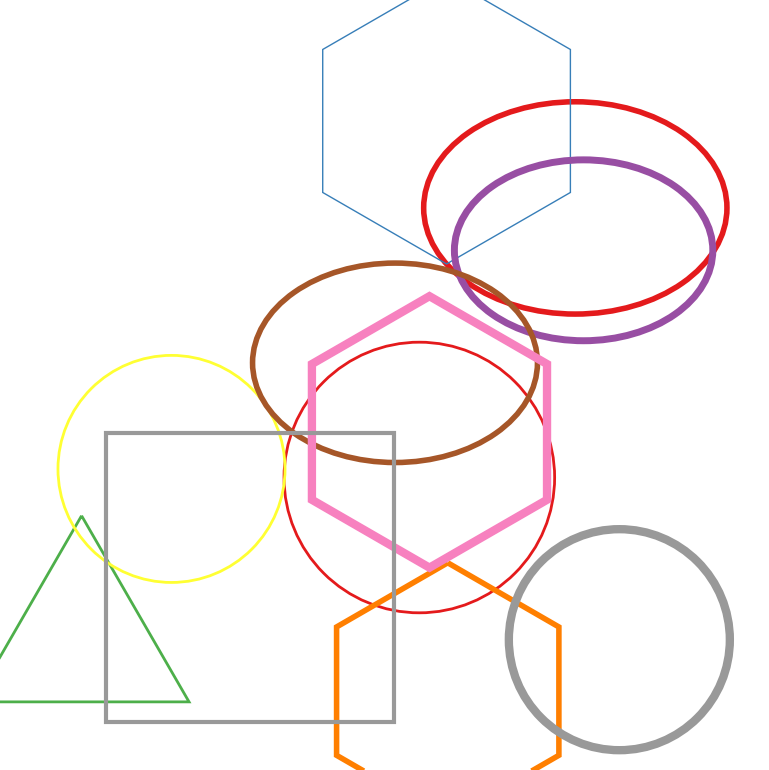[{"shape": "oval", "thickness": 2, "radius": 0.98, "center": [0.747, 0.73]}, {"shape": "circle", "thickness": 1, "radius": 0.88, "center": [0.545, 0.38]}, {"shape": "hexagon", "thickness": 0.5, "radius": 0.93, "center": [0.58, 0.843]}, {"shape": "triangle", "thickness": 1, "radius": 0.81, "center": [0.106, 0.169]}, {"shape": "oval", "thickness": 2.5, "radius": 0.84, "center": [0.758, 0.675]}, {"shape": "hexagon", "thickness": 2, "radius": 0.83, "center": [0.581, 0.102]}, {"shape": "circle", "thickness": 1, "radius": 0.74, "center": [0.223, 0.391]}, {"shape": "oval", "thickness": 2, "radius": 0.93, "center": [0.513, 0.529]}, {"shape": "hexagon", "thickness": 3, "radius": 0.88, "center": [0.558, 0.439]}, {"shape": "square", "thickness": 1.5, "radius": 0.94, "center": [0.325, 0.25]}, {"shape": "circle", "thickness": 3, "radius": 0.72, "center": [0.804, 0.169]}]